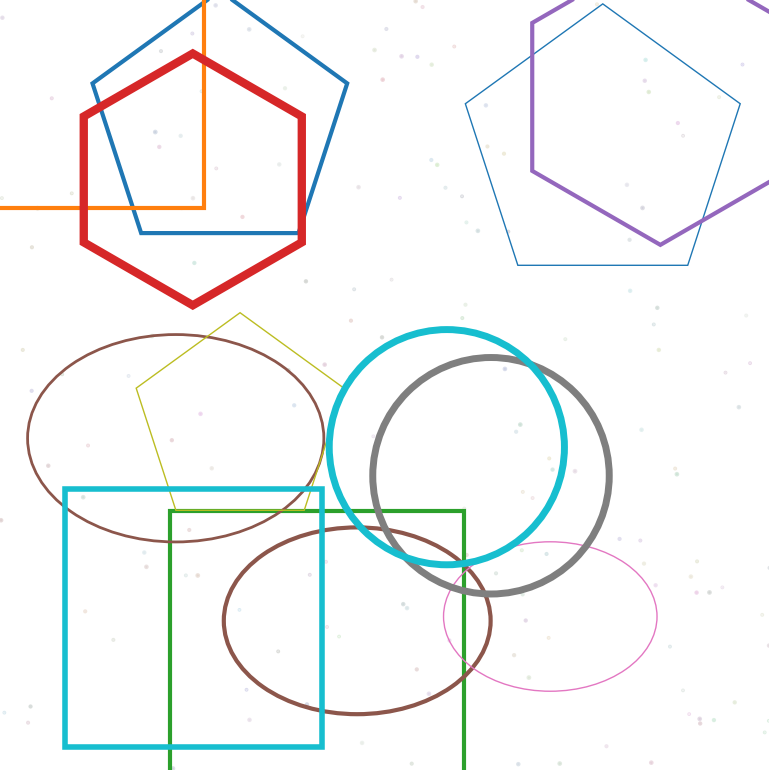[{"shape": "pentagon", "thickness": 1.5, "radius": 0.87, "center": [0.286, 0.838]}, {"shape": "pentagon", "thickness": 0.5, "radius": 0.94, "center": [0.783, 0.807]}, {"shape": "square", "thickness": 1.5, "radius": 0.71, "center": [0.124, 0.871]}, {"shape": "square", "thickness": 1.5, "radius": 0.95, "center": [0.411, 0.146]}, {"shape": "hexagon", "thickness": 3, "radius": 0.82, "center": [0.25, 0.767]}, {"shape": "hexagon", "thickness": 1.5, "radius": 0.96, "center": [0.858, 0.874]}, {"shape": "oval", "thickness": 1.5, "radius": 0.87, "center": [0.464, 0.194]}, {"shape": "oval", "thickness": 1, "radius": 0.96, "center": [0.228, 0.431]}, {"shape": "oval", "thickness": 0.5, "radius": 0.69, "center": [0.715, 0.199]}, {"shape": "circle", "thickness": 2.5, "radius": 0.77, "center": [0.638, 0.382]}, {"shape": "pentagon", "thickness": 0.5, "radius": 0.71, "center": [0.312, 0.452]}, {"shape": "square", "thickness": 2, "radius": 0.83, "center": [0.252, 0.197]}, {"shape": "circle", "thickness": 2.5, "radius": 0.76, "center": [0.58, 0.419]}]